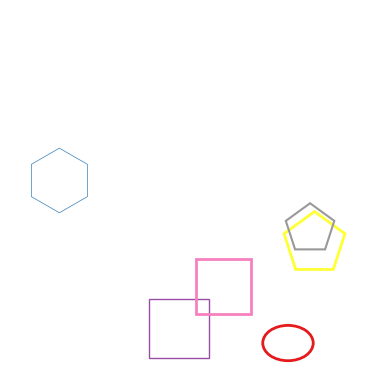[{"shape": "oval", "thickness": 2, "radius": 0.33, "center": [0.748, 0.109]}, {"shape": "hexagon", "thickness": 0.5, "radius": 0.42, "center": [0.154, 0.531]}, {"shape": "square", "thickness": 1, "radius": 0.38, "center": [0.465, 0.146]}, {"shape": "pentagon", "thickness": 2, "radius": 0.42, "center": [0.817, 0.367]}, {"shape": "square", "thickness": 2, "radius": 0.36, "center": [0.581, 0.256]}, {"shape": "pentagon", "thickness": 1.5, "radius": 0.33, "center": [0.805, 0.406]}]